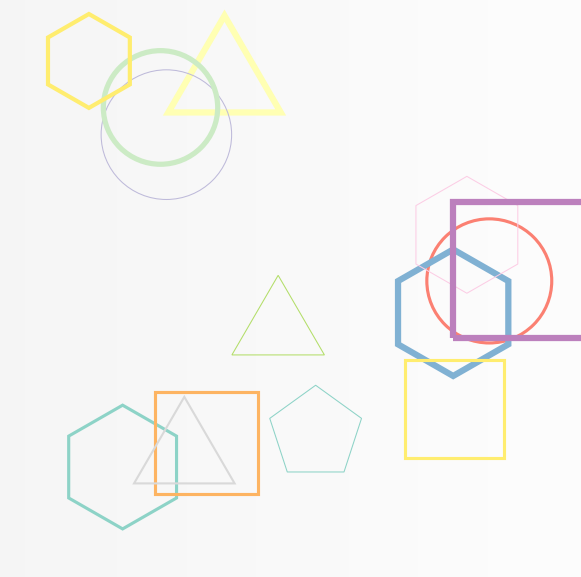[{"shape": "hexagon", "thickness": 1.5, "radius": 0.54, "center": [0.211, 0.19]}, {"shape": "pentagon", "thickness": 0.5, "radius": 0.42, "center": [0.543, 0.249]}, {"shape": "triangle", "thickness": 3, "radius": 0.56, "center": [0.386, 0.86]}, {"shape": "circle", "thickness": 0.5, "radius": 0.56, "center": [0.286, 0.766]}, {"shape": "circle", "thickness": 1.5, "radius": 0.54, "center": [0.842, 0.513]}, {"shape": "hexagon", "thickness": 3, "radius": 0.55, "center": [0.78, 0.458]}, {"shape": "square", "thickness": 1.5, "radius": 0.44, "center": [0.356, 0.232]}, {"shape": "triangle", "thickness": 0.5, "radius": 0.46, "center": [0.479, 0.43]}, {"shape": "hexagon", "thickness": 0.5, "radius": 0.51, "center": [0.803, 0.593]}, {"shape": "triangle", "thickness": 1, "radius": 0.5, "center": [0.317, 0.212]}, {"shape": "square", "thickness": 3, "radius": 0.59, "center": [0.897, 0.531]}, {"shape": "circle", "thickness": 2.5, "radius": 0.49, "center": [0.276, 0.813]}, {"shape": "square", "thickness": 1.5, "radius": 0.42, "center": [0.782, 0.29]}, {"shape": "hexagon", "thickness": 2, "radius": 0.41, "center": [0.153, 0.894]}]